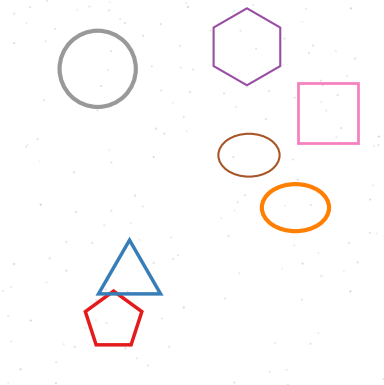[{"shape": "pentagon", "thickness": 2.5, "radius": 0.39, "center": [0.295, 0.167]}, {"shape": "triangle", "thickness": 2.5, "radius": 0.47, "center": [0.336, 0.283]}, {"shape": "hexagon", "thickness": 1.5, "radius": 0.5, "center": [0.641, 0.878]}, {"shape": "oval", "thickness": 3, "radius": 0.44, "center": [0.767, 0.461]}, {"shape": "oval", "thickness": 1.5, "radius": 0.4, "center": [0.647, 0.597]}, {"shape": "square", "thickness": 2, "radius": 0.39, "center": [0.852, 0.707]}, {"shape": "circle", "thickness": 3, "radius": 0.5, "center": [0.254, 0.821]}]